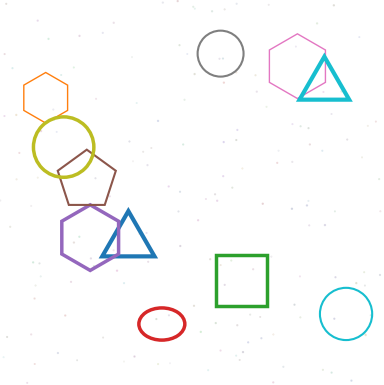[{"shape": "triangle", "thickness": 3, "radius": 0.39, "center": [0.333, 0.373]}, {"shape": "hexagon", "thickness": 1, "radius": 0.33, "center": [0.119, 0.746]}, {"shape": "square", "thickness": 2.5, "radius": 0.33, "center": [0.627, 0.272]}, {"shape": "oval", "thickness": 2.5, "radius": 0.3, "center": [0.42, 0.158]}, {"shape": "hexagon", "thickness": 2.5, "radius": 0.43, "center": [0.234, 0.383]}, {"shape": "pentagon", "thickness": 1.5, "radius": 0.4, "center": [0.225, 0.532]}, {"shape": "hexagon", "thickness": 1, "radius": 0.42, "center": [0.773, 0.828]}, {"shape": "circle", "thickness": 1.5, "radius": 0.3, "center": [0.573, 0.861]}, {"shape": "circle", "thickness": 2.5, "radius": 0.39, "center": [0.165, 0.618]}, {"shape": "circle", "thickness": 1.5, "radius": 0.34, "center": [0.899, 0.185]}, {"shape": "triangle", "thickness": 3, "radius": 0.37, "center": [0.843, 0.778]}]